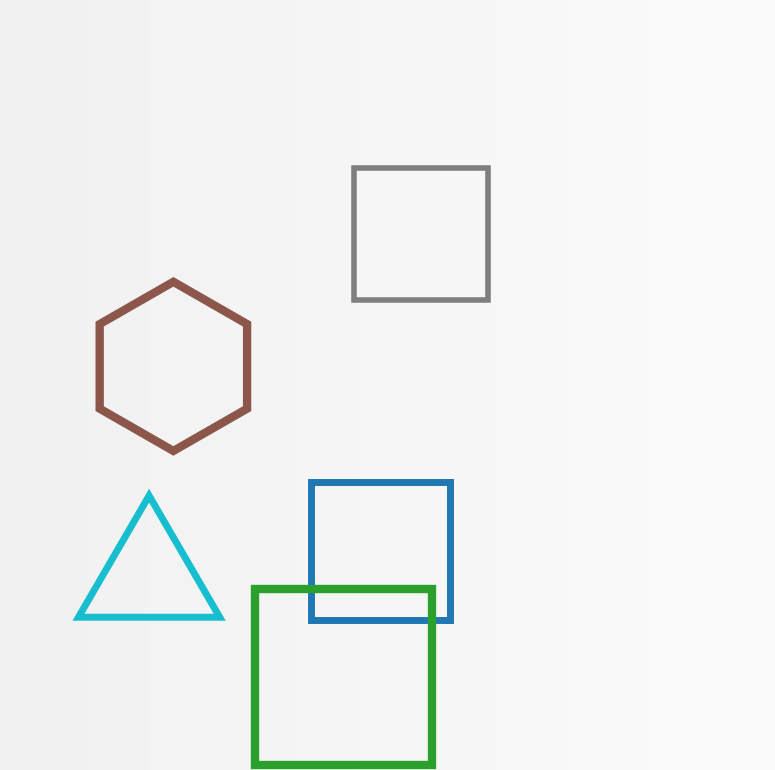[{"shape": "square", "thickness": 2.5, "radius": 0.45, "center": [0.491, 0.285]}, {"shape": "square", "thickness": 3, "radius": 0.57, "center": [0.444, 0.121]}, {"shape": "hexagon", "thickness": 3, "radius": 0.55, "center": [0.224, 0.524]}, {"shape": "square", "thickness": 2, "radius": 0.43, "center": [0.543, 0.696]}, {"shape": "triangle", "thickness": 2.5, "radius": 0.53, "center": [0.192, 0.251]}]